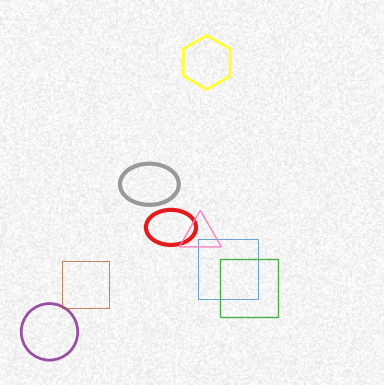[{"shape": "oval", "thickness": 3, "radius": 0.33, "center": [0.444, 0.409]}, {"shape": "square", "thickness": 0.5, "radius": 0.39, "center": [0.592, 0.301]}, {"shape": "square", "thickness": 1, "radius": 0.38, "center": [0.646, 0.253]}, {"shape": "circle", "thickness": 2, "radius": 0.37, "center": [0.129, 0.138]}, {"shape": "hexagon", "thickness": 2, "radius": 0.35, "center": [0.537, 0.838]}, {"shape": "square", "thickness": 0.5, "radius": 0.31, "center": [0.222, 0.26]}, {"shape": "triangle", "thickness": 1, "radius": 0.32, "center": [0.52, 0.39]}, {"shape": "oval", "thickness": 3, "radius": 0.38, "center": [0.388, 0.521]}]